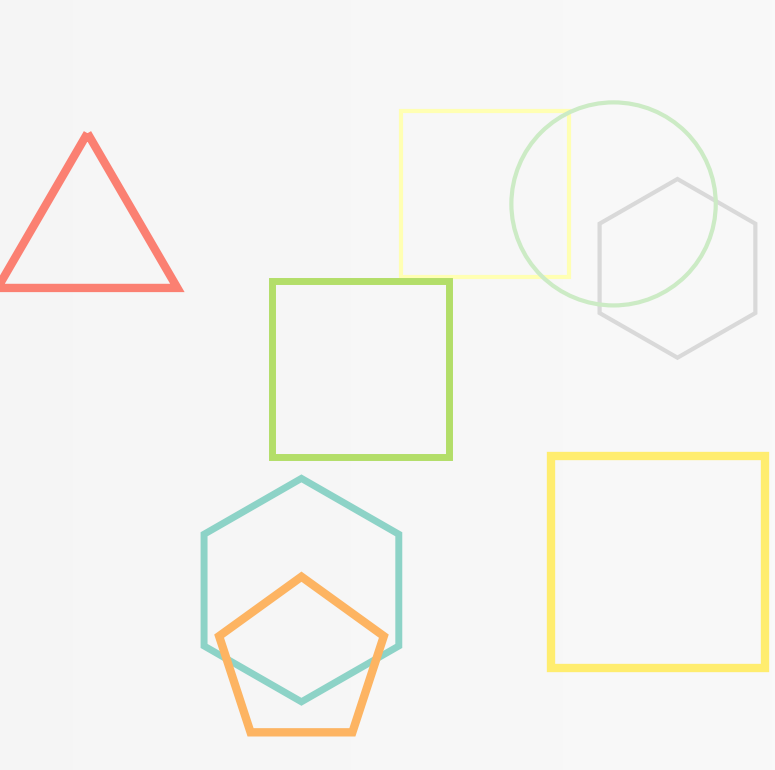[{"shape": "hexagon", "thickness": 2.5, "radius": 0.73, "center": [0.389, 0.234]}, {"shape": "square", "thickness": 1.5, "radius": 0.54, "center": [0.626, 0.748]}, {"shape": "triangle", "thickness": 3, "radius": 0.67, "center": [0.113, 0.693]}, {"shape": "pentagon", "thickness": 3, "radius": 0.56, "center": [0.389, 0.139]}, {"shape": "square", "thickness": 2.5, "radius": 0.57, "center": [0.465, 0.521]}, {"shape": "hexagon", "thickness": 1.5, "radius": 0.58, "center": [0.874, 0.651]}, {"shape": "circle", "thickness": 1.5, "radius": 0.66, "center": [0.792, 0.735]}, {"shape": "square", "thickness": 3, "radius": 0.69, "center": [0.849, 0.27]}]